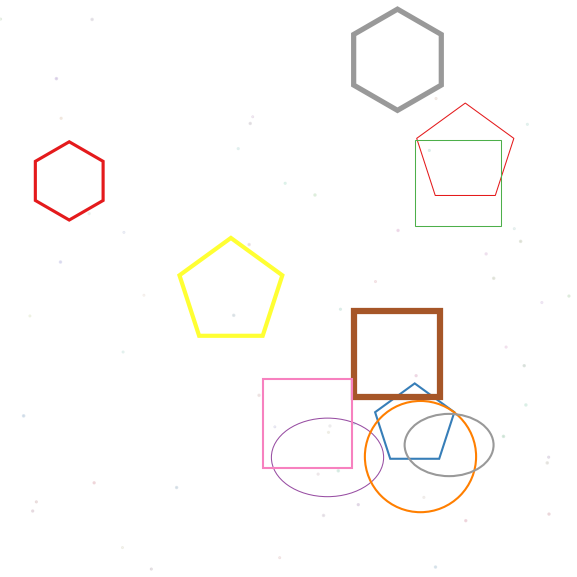[{"shape": "hexagon", "thickness": 1.5, "radius": 0.34, "center": [0.12, 0.686]}, {"shape": "pentagon", "thickness": 0.5, "radius": 0.44, "center": [0.806, 0.732]}, {"shape": "pentagon", "thickness": 1, "radius": 0.36, "center": [0.718, 0.263]}, {"shape": "square", "thickness": 0.5, "radius": 0.37, "center": [0.793, 0.683]}, {"shape": "oval", "thickness": 0.5, "radius": 0.49, "center": [0.567, 0.207]}, {"shape": "circle", "thickness": 1, "radius": 0.48, "center": [0.728, 0.209]}, {"shape": "pentagon", "thickness": 2, "radius": 0.47, "center": [0.4, 0.493]}, {"shape": "square", "thickness": 3, "radius": 0.37, "center": [0.687, 0.386]}, {"shape": "square", "thickness": 1, "radius": 0.38, "center": [0.533, 0.266]}, {"shape": "oval", "thickness": 1, "radius": 0.39, "center": [0.778, 0.229]}, {"shape": "hexagon", "thickness": 2.5, "radius": 0.44, "center": [0.688, 0.896]}]